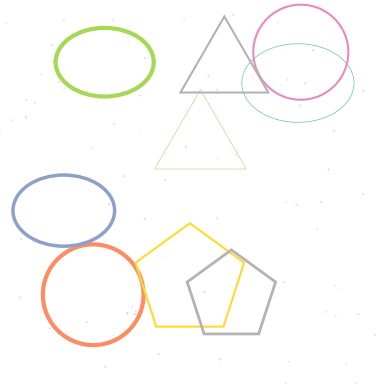[{"shape": "oval", "thickness": 0.5, "radius": 0.73, "center": [0.774, 0.784]}, {"shape": "circle", "thickness": 3, "radius": 0.65, "center": [0.242, 0.234]}, {"shape": "oval", "thickness": 2.5, "radius": 0.66, "center": [0.166, 0.453]}, {"shape": "circle", "thickness": 1.5, "radius": 0.62, "center": [0.781, 0.864]}, {"shape": "oval", "thickness": 3, "radius": 0.64, "center": [0.272, 0.838]}, {"shape": "pentagon", "thickness": 1.5, "radius": 0.74, "center": [0.493, 0.272]}, {"shape": "triangle", "thickness": 0.5, "radius": 0.69, "center": [0.521, 0.63]}, {"shape": "pentagon", "thickness": 2, "radius": 0.6, "center": [0.601, 0.23]}, {"shape": "triangle", "thickness": 1.5, "radius": 0.66, "center": [0.583, 0.826]}]